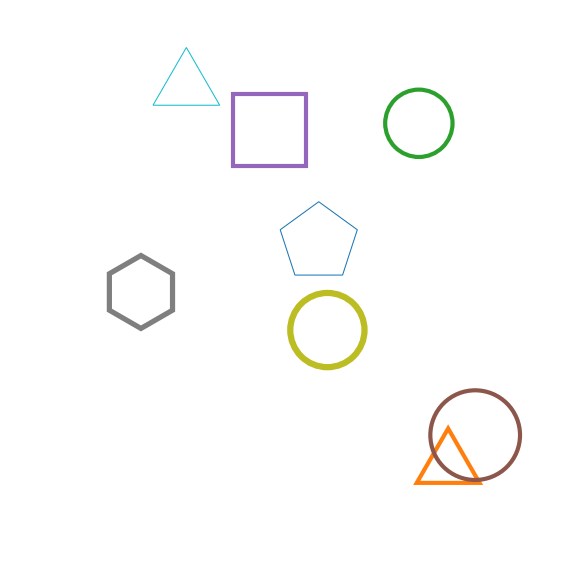[{"shape": "pentagon", "thickness": 0.5, "radius": 0.35, "center": [0.552, 0.58]}, {"shape": "triangle", "thickness": 2, "radius": 0.31, "center": [0.776, 0.194]}, {"shape": "circle", "thickness": 2, "radius": 0.29, "center": [0.725, 0.786]}, {"shape": "square", "thickness": 2, "radius": 0.31, "center": [0.466, 0.774]}, {"shape": "circle", "thickness": 2, "radius": 0.39, "center": [0.823, 0.246]}, {"shape": "hexagon", "thickness": 2.5, "radius": 0.32, "center": [0.244, 0.494]}, {"shape": "circle", "thickness": 3, "radius": 0.32, "center": [0.567, 0.428]}, {"shape": "triangle", "thickness": 0.5, "radius": 0.33, "center": [0.323, 0.85]}]